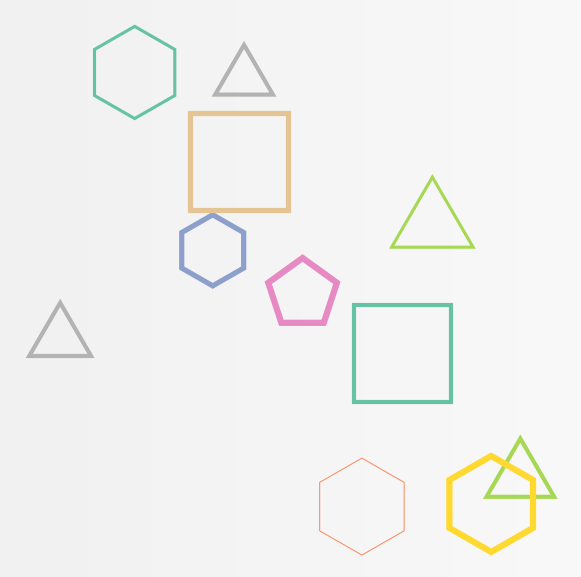[{"shape": "square", "thickness": 2, "radius": 0.42, "center": [0.693, 0.387]}, {"shape": "hexagon", "thickness": 1.5, "radius": 0.4, "center": [0.232, 0.874]}, {"shape": "hexagon", "thickness": 0.5, "radius": 0.42, "center": [0.623, 0.122]}, {"shape": "hexagon", "thickness": 2.5, "radius": 0.31, "center": [0.366, 0.566]}, {"shape": "pentagon", "thickness": 3, "radius": 0.31, "center": [0.521, 0.49]}, {"shape": "triangle", "thickness": 2, "radius": 0.34, "center": [0.895, 0.172]}, {"shape": "triangle", "thickness": 1.5, "radius": 0.4, "center": [0.744, 0.612]}, {"shape": "hexagon", "thickness": 3, "radius": 0.42, "center": [0.845, 0.126]}, {"shape": "square", "thickness": 2.5, "radius": 0.42, "center": [0.411, 0.72]}, {"shape": "triangle", "thickness": 2, "radius": 0.29, "center": [0.42, 0.864]}, {"shape": "triangle", "thickness": 2, "radius": 0.31, "center": [0.103, 0.413]}]